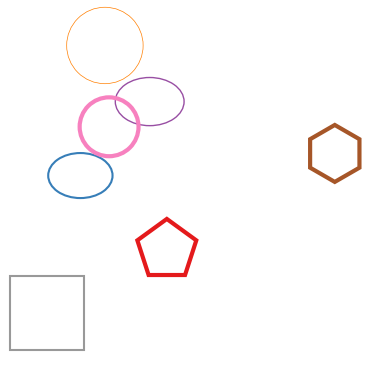[{"shape": "pentagon", "thickness": 3, "radius": 0.4, "center": [0.433, 0.351]}, {"shape": "oval", "thickness": 1.5, "radius": 0.42, "center": [0.209, 0.544]}, {"shape": "oval", "thickness": 1, "radius": 0.45, "center": [0.389, 0.736]}, {"shape": "circle", "thickness": 0.5, "radius": 0.5, "center": [0.272, 0.882]}, {"shape": "hexagon", "thickness": 3, "radius": 0.37, "center": [0.87, 0.601]}, {"shape": "circle", "thickness": 3, "radius": 0.38, "center": [0.283, 0.671]}, {"shape": "square", "thickness": 1.5, "radius": 0.48, "center": [0.121, 0.186]}]